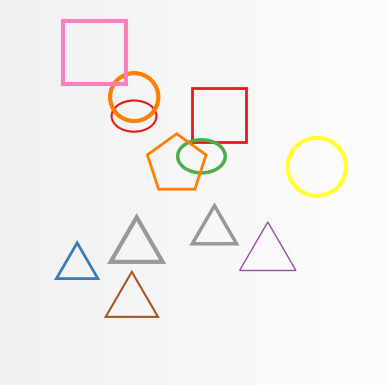[{"shape": "oval", "thickness": 1.5, "radius": 0.29, "center": [0.346, 0.698]}, {"shape": "square", "thickness": 2, "radius": 0.35, "center": [0.565, 0.701]}, {"shape": "triangle", "thickness": 2, "radius": 0.31, "center": [0.199, 0.307]}, {"shape": "oval", "thickness": 2.5, "radius": 0.31, "center": [0.52, 0.594]}, {"shape": "triangle", "thickness": 1, "radius": 0.42, "center": [0.691, 0.339]}, {"shape": "circle", "thickness": 3, "radius": 0.31, "center": [0.346, 0.748]}, {"shape": "pentagon", "thickness": 2, "radius": 0.4, "center": [0.456, 0.573]}, {"shape": "circle", "thickness": 3, "radius": 0.38, "center": [0.818, 0.567]}, {"shape": "triangle", "thickness": 1.5, "radius": 0.39, "center": [0.34, 0.216]}, {"shape": "square", "thickness": 3, "radius": 0.41, "center": [0.243, 0.864]}, {"shape": "triangle", "thickness": 2.5, "radius": 0.33, "center": [0.553, 0.4]}, {"shape": "triangle", "thickness": 3, "radius": 0.39, "center": [0.353, 0.359]}]